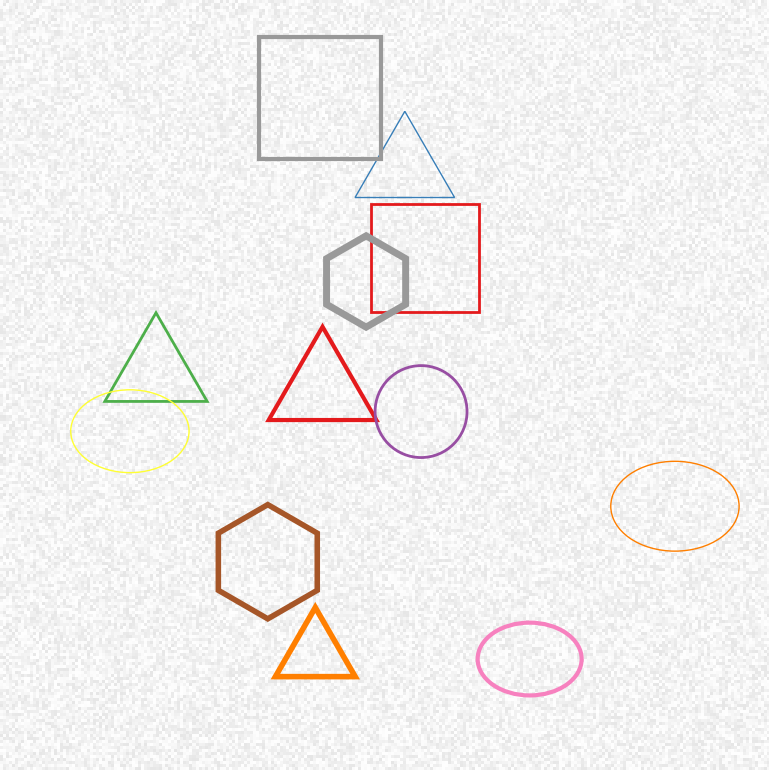[{"shape": "triangle", "thickness": 1.5, "radius": 0.4, "center": [0.419, 0.495]}, {"shape": "square", "thickness": 1, "radius": 0.35, "center": [0.552, 0.664]}, {"shape": "triangle", "thickness": 0.5, "radius": 0.37, "center": [0.526, 0.781]}, {"shape": "triangle", "thickness": 1, "radius": 0.38, "center": [0.203, 0.517]}, {"shape": "circle", "thickness": 1, "radius": 0.3, "center": [0.547, 0.465]}, {"shape": "triangle", "thickness": 2, "radius": 0.3, "center": [0.409, 0.151]}, {"shape": "oval", "thickness": 0.5, "radius": 0.42, "center": [0.877, 0.343]}, {"shape": "oval", "thickness": 0.5, "radius": 0.38, "center": [0.169, 0.44]}, {"shape": "hexagon", "thickness": 2, "radius": 0.37, "center": [0.348, 0.27]}, {"shape": "oval", "thickness": 1.5, "radius": 0.34, "center": [0.688, 0.144]}, {"shape": "square", "thickness": 1.5, "radius": 0.39, "center": [0.416, 0.872]}, {"shape": "hexagon", "thickness": 2.5, "radius": 0.3, "center": [0.475, 0.634]}]